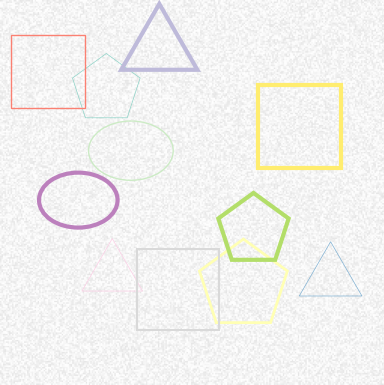[{"shape": "pentagon", "thickness": 0.5, "radius": 0.46, "center": [0.276, 0.769]}, {"shape": "pentagon", "thickness": 2, "radius": 0.6, "center": [0.632, 0.259]}, {"shape": "triangle", "thickness": 3, "radius": 0.57, "center": [0.414, 0.876]}, {"shape": "square", "thickness": 1, "radius": 0.48, "center": [0.125, 0.814]}, {"shape": "triangle", "thickness": 0.5, "radius": 0.47, "center": [0.859, 0.278]}, {"shape": "pentagon", "thickness": 3, "radius": 0.48, "center": [0.658, 0.403]}, {"shape": "triangle", "thickness": 0.5, "radius": 0.45, "center": [0.292, 0.289]}, {"shape": "square", "thickness": 1.5, "radius": 0.53, "center": [0.462, 0.249]}, {"shape": "oval", "thickness": 3, "radius": 0.51, "center": [0.203, 0.48]}, {"shape": "oval", "thickness": 1, "radius": 0.55, "center": [0.34, 0.609]}, {"shape": "square", "thickness": 3, "radius": 0.54, "center": [0.779, 0.672]}]